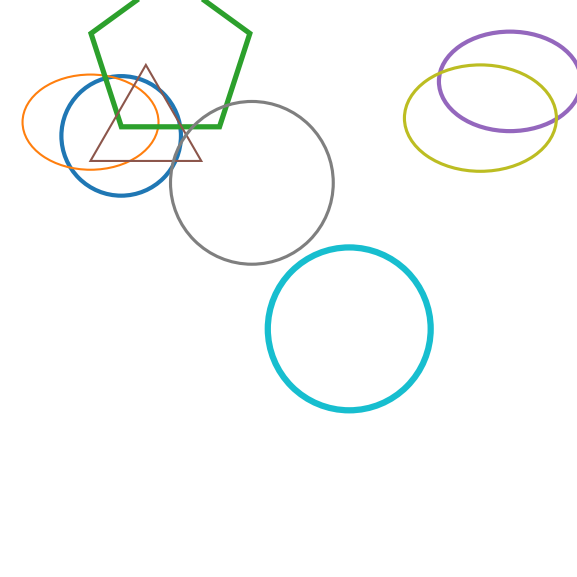[{"shape": "circle", "thickness": 2, "radius": 0.52, "center": [0.21, 0.764]}, {"shape": "oval", "thickness": 1, "radius": 0.59, "center": [0.157, 0.788]}, {"shape": "pentagon", "thickness": 2.5, "radius": 0.72, "center": [0.295, 0.897]}, {"shape": "oval", "thickness": 2, "radius": 0.62, "center": [0.883, 0.858]}, {"shape": "triangle", "thickness": 1, "radius": 0.55, "center": [0.253, 0.776]}, {"shape": "circle", "thickness": 1.5, "radius": 0.7, "center": [0.436, 0.683]}, {"shape": "oval", "thickness": 1.5, "radius": 0.66, "center": [0.832, 0.795]}, {"shape": "circle", "thickness": 3, "radius": 0.71, "center": [0.605, 0.43]}]